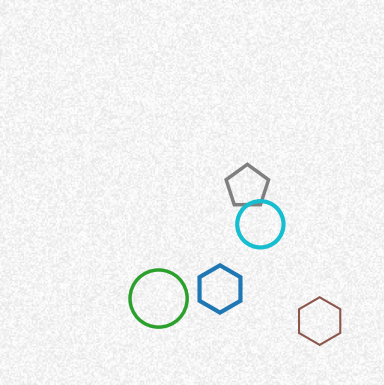[{"shape": "hexagon", "thickness": 3, "radius": 0.31, "center": [0.571, 0.249]}, {"shape": "circle", "thickness": 2.5, "radius": 0.37, "center": [0.412, 0.225]}, {"shape": "hexagon", "thickness": 1.5, "radius": 0.31, "center": [0.83, 0.166]}, {"shape": "pentagon", "thickness": 2.5, "radius": 0.29, "center": [0.642, 0.515]}, {"shape": "circle", "thickness": 3, "radius": 0.3, "center": [0.676, 0.417]}]